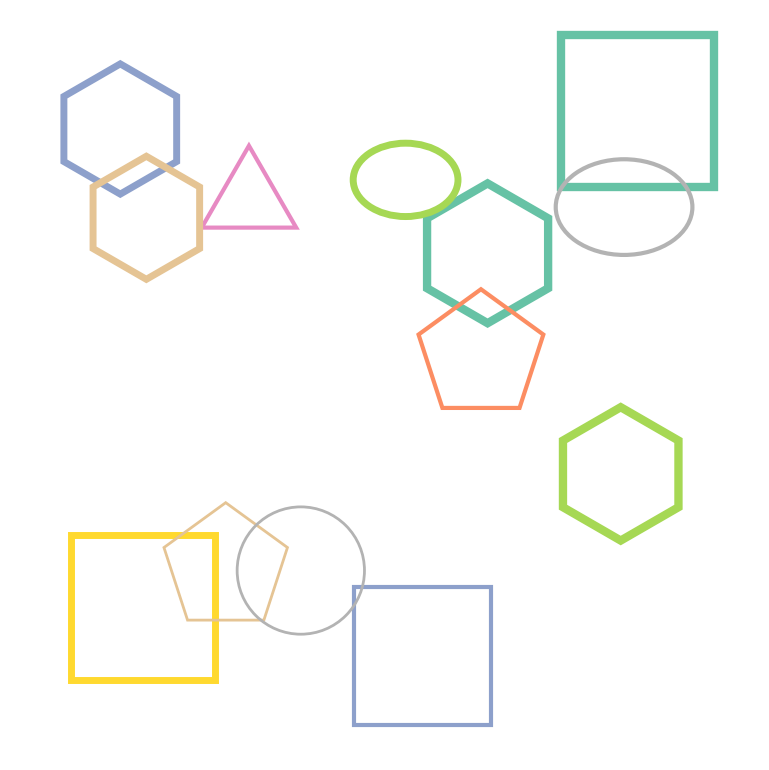[{"shape": "hexagon", "thickness": 3, "radius": 0.45, "center": [0.633, 0.671]}, {"shape": "square", "thickness": 3, "radius": 0.5, "center": [0.828, 0.856]}, {"shape": "pentagon", "thickness": 1.5, "radius": 0.43, "center": [0.625, 0.539]}, {"shape": "hexagon", "thickness": 2.5, "radius": 0.42, "center": [0.156, 0.832]}, {"shape": "square", "thickness": 1.5, "radius": 0.45, "center": [0.549, 0.148]}, {"shape": "triangle", "thickness": 1.5, "radius": 0.35, "center": [0.323, 0.74]}, {"shape": "oval", "thickness": 2.5, "radius": 0.34, "center": [0.527, 0.766]}, {"shape": "hexagon", "thickness": 3, "radius": 0.43, "center": [0.806, 0.385]}, {"shape": "square", "thickness": 2.5, "radius": 0.47, "center": [0.186, 0.211]}, {"shape": "hexagon", "thickness": 2.5, "radius": 0.4, "center": [0.19, 0.717]}, {"shape": "pentagon", "thickness": 1, "radius": 0.42, "center": [0.293, 0.263]}, {"shape": "oval", "thickness": 1.5, "radius": 0.44, "center": [0.81, 0.731]}, {"shape": "circle", "thickness": 1, "radius": 0.41, "center": [0.391, 0.259]}]